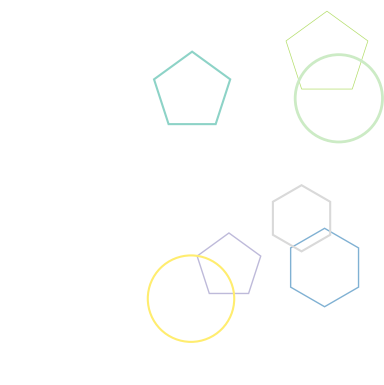[{"shape": "pentagon", "thickness": 1.5, "radius": 0.52, "center": [0.499, 0.762]}, {"shape": "pentagon", "thickness": 1, "radius": 0.43, "center": [0.595, 0.308]}, {"shape": "hexagon", "thickness": 1, "radius": 0.51, "center": [0.843, 0.305]}, {"shape": "pentagon", "thickness": 0.5, "radius": 0.56, "center": [0.849, 0.859]}, {"shape": "hexagon", "thickness": 1.5, "radius": 0.43, "center": [0.783, 0.433]}, {"shape": "circle", "thickness": 2, "radius": 0.57, "center": [0.88, 0.745]}, {"shape": "circle", "thickness": 1.5, "radius": 0.56, "center": [0.496, 0.224]}]